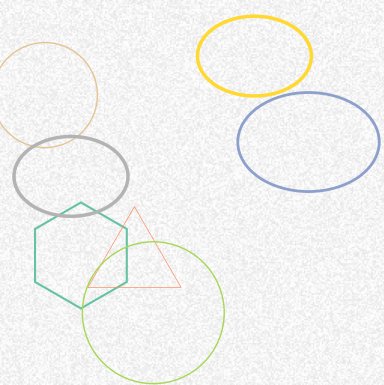[{"shape": "hexagon", "thickness": 1.5, "radius": 0.69, "center": [0.21, 0.337]}, {"shape": "triangle", "thickness": 0.5, "radius": 0.7, "center": [0.349, 0.323]}, {"shape": "oval", "thickness": 2, "radius": 0.92, "center": [0.801, 0.631]}, {"shape": "circle", "thickness": 1, "radius": 0.92, "center": [0.398, 0.188]}, {"shape": "oval", "thickness": 2.5, "radius": 0.74, "center": [0.661, 0.854]}, {"shape": "circle", "thickness": 1, "radius": 0.68, "center": [0.117, 0.753]}, {"shape": "oval", "thickness": 2.5, "radius": 0.74, "center": [0.184, 0.542]}]